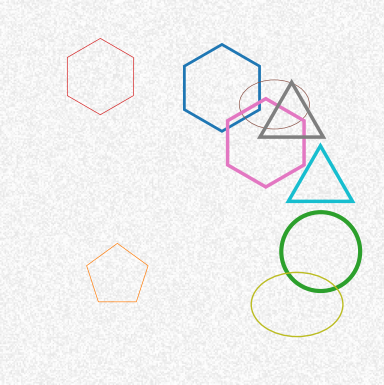[{"shape": "hexagon", "thickness": 2, "radius": 0.56, "center": [0.576, 0.772]}, {"shape": "pentagon", "thickness": 0.5, "radius": 0.42, "center": [0.305, 0.284]}, {"shape": "circle", "thickness": 3, "radius": 0.51, "center": [0.833, 0.346]}, {"shape": "hexagon", "thickness": 0.5, "radius": 0.5, "center": [0.261, 0.801]}, {"shape": "oval", "thickness": 0.5, "radius": 0.46, "center": [0.713, 0.729]}, {"shape": "hexagon", "thickness": 2.5, "radius": 0.57, "center": [0.69, 0.629]}, {"shape": "triangle", "thickness": 2.5, "radius": 0.47, "center": [0.758, 0.691]}, {"shape": "oval", "thickness": 1, "radius": 0.6, "center": [0.772, 0.209]}, {"shape": "triangle", "thickness": 2.5, "radius": 0.48, "center": [0.832, 0.525]}]